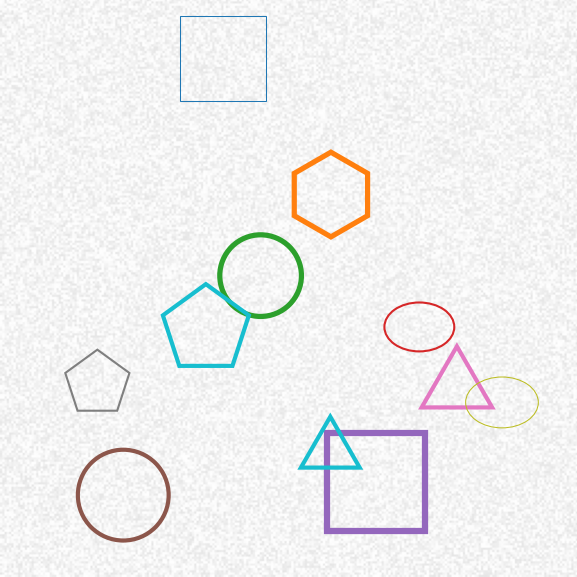[{"shape": "square", "thickness": 0.5, "radius": 0.37, "center": [0.386, 0.898]}, {"shape": "hexagon", "thickness": 2.5, "radius": 0.37, "center": [0.573, 0.662]}, {"shape": "circle", "thickness": 2.5, "radius": 0.35, "center": [0.451, 0.522]}, {"shape": "oval", "thickness": 1, "radius": 0.3, "center": [0.726, 0.433]}, {"shape": "square", "thickness": 3, "radius": 0.43, "center": [0.651, 0.165]}, {"shape": "circle", "thickness": 2, "radius": 0.39, "center": [0.213, 0.142]}, {"shape": "triangle", "thickness": 2, "radius": 0.35, "center": [0.791, 0.329]}, {"shape": "pentagon", "thickness": 1, "radius": 0.29, "center": [0.169, 0.335]}, {"shape": "oval", "thickness": 0.5, "radius": 0.31, "center": [0.869, 0.302]}, {"shape": "triangle", "thickness": 2, "radius": 0.29, "center": [0.572, 0.219]}, {"shape": "pentagon", "thickness": 2, "radius": 0.39, "center": [0.356, 0.429]}]